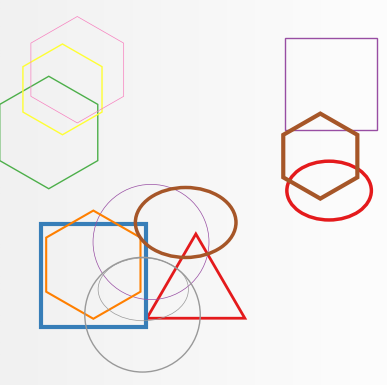[{"shape": "triangle", "thickness": 2, "radius": 0.73, "center": [0.505, 0.246]}, {"shape": "oval", "thickness": 2.5, "radius": 0.55, "center": [0.849, 0.505]}, {"shape": "square", "thickness": 3, "radius": 0.67, "center": [0.242, 0.285]}, {"shape": "hexagon", "thickness": 1, "radius": 0.73, "center": [0.126, 0.656]}, {"shape": "square", "thickness": 1, "radius": 0.6, "center": [0.854, 0.781]}, {"shape": "circle", "thickness": 0.5, "radius": 0.75, "center": [0.39, 0.371]}, {"shape": "hexagon", "thickness": 1.5, "radius": 0.7, "center": [0.241, 0.313]}, {"shape": "hexagon", "thickness": 1, "radius": 0.59, "center": [0.161, 0.768]}, {"shape": "hexagon", "thickness": 3, "radius": 0.55, "center": [0.827, 0.595]}, {"shape": "oval", "thickness": 2.5, "radius": 0.65, "center": [0.479, 0.422]}, {"shape": "hexagon", "thickness": 0.5, "radius": 0.69, "center": [0.199, 0.819]}, {"shape": "oval", "thickness": 0.5, "radius": 0.58, "center": [0.37, 0.248]}, {"shape": "circle", "thickness": 1, "radius": 0.74, "center": [0.368, 0.183]}]